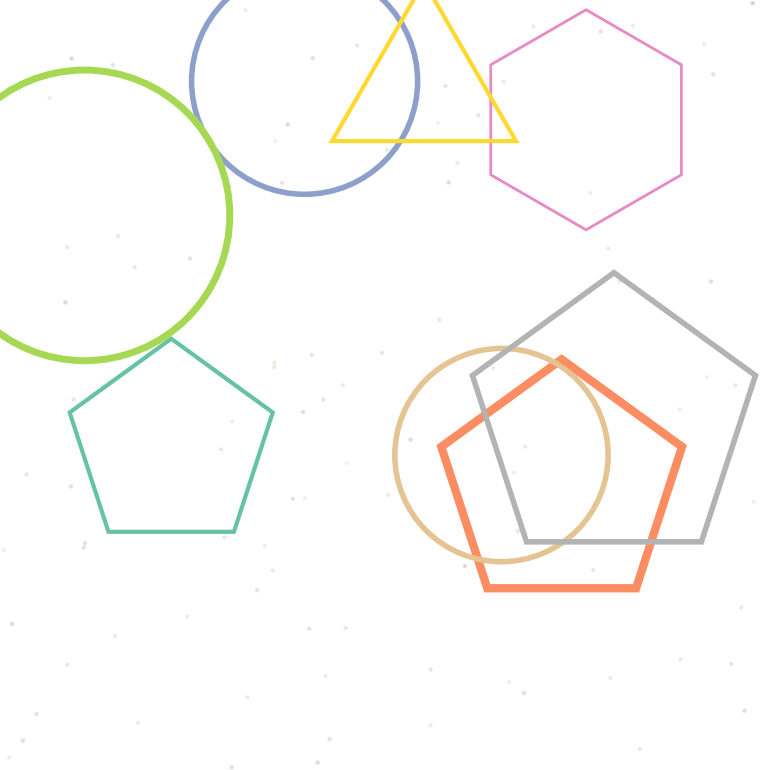[{"shape": "pentagon", "thickness": 1.5, "radius": 0.69, "center": [0.222, 0.422]}, {"shape": "pentagon", "thickness": 3, "radius": 0.82, "center": [0.729, 0.369]}, {"shape": "circle", "thickness": 2, "radius": 0.73, "center": [0.396, 0.894]}, {"shape": "hexagon", "thickness": 1, "radius": 0.71, "center": [0.761, 0.844]}, {"shape": "circle", "thickness": 2.5, "radius": 0.94, "center": [0.11, 0.72]}, {"shape": "triangle", "thickness": 1.5, "radius": 0.69, "center": [0.551, 0.886]}, {"shape": "circle", "thickness": 2, "radius": 0.69, "center": [0.651, 0.409]}, {"shape": "pentagon", "thickness": 2, "radius": 0.97, "center": [0.797, 0.453]}]